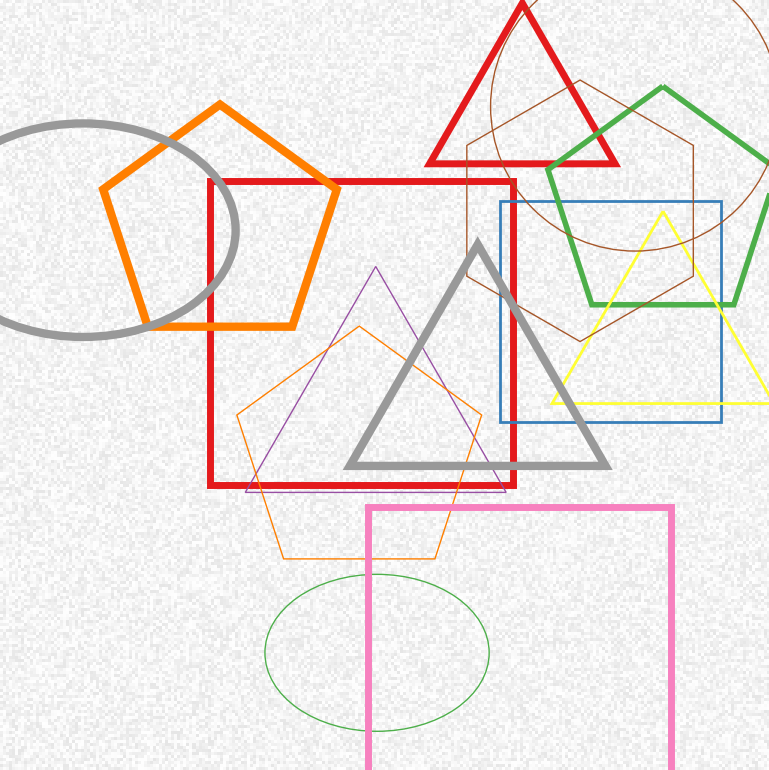[{"shape": "square", "thickness": 2.5, "radius": 0.99, "center": [0.469, 0.567]}, {"shape": "triangle", "thickness": 2.5, "radius": 0.7, "center": [0.678, 0.857]}, {"shape": "square", "thickness": 1, "radius": 0.72, "center": [0.793, 0.595]}, {"shape": "oval", "thickness": 0.5, "radius": 0.73, "center": [0.49, 0.152]}, {"shape": "pentagon", "thickness": 2, "radius": 0.78, "center": [0.861, 0.731]}, {"shape": "triangle", "thickness": 0.5, "radius": 0.98, "center": [0.488, 0.458]}, {"shape": "pentagon", "thickness": 3, "radius": 0.8, "center": [0.286, 0.705]}, {"shape": "pentagon", "thickness": 0.5, "radius": 0.84, "center": [0.467, 0.409]}, {"shape": "triangle", "thickness": 1, "radius": 0.83, "center": [0.861, 0.559]}, {"shape": "circle", "thickness": 0.5, "radius": 0.94, "center": [0.825, 0.862]}, {"shape": "hexagon", "thickness": 0.5, "radius": 0.85, "center": [0.753, 0.726]}, {"shape": "square", "thickness": 2.5, "radius": 0.98, "center": [0.675, 0.145]}, {"shape": "oval", "thickness": 3, "radius": 0.99, "center": [0.108, 0.701]}, {"shape": "triangle", "thickness": 3, "radius": 0.96, "center": [0.62, 0.491]}]